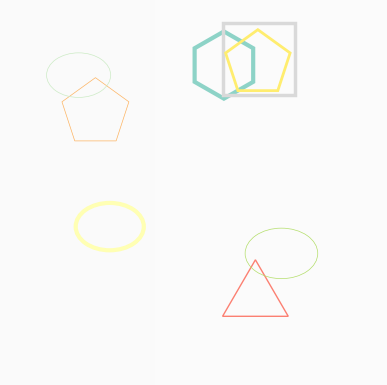[{"shape": "hexagon", "thickness": 3, "radius": 0.44, "center": [0.578, 0.831]}, {"shape": "oval", "thickness": 3, "radius": 0.44, "center": [0.283, 0.411]}, {"shape": "triangle", "thickness": 1, "radius": 0.49, "center": [0.659, 0.227]}, {"shape": "pentagon", "thickness": 0.5, "radius": 0.45, "center": [0.246, 0.707]}, {"shape": "oval", "thickness": 0.5, "radius": 0.47, "center": [0.726, 0.342]}, {"shape": "square", "thickness": 2.5, "radius": 0.47, "center": [0.668, 0.847]}, {"shape": "oval", "thickness": 0.5, "radius": 0.41, "center": [0.203, 0.805]}, {"shape": "pentagon", "thickness": 2, "radius": 0.44, "center": [0.665, 0.835]}]